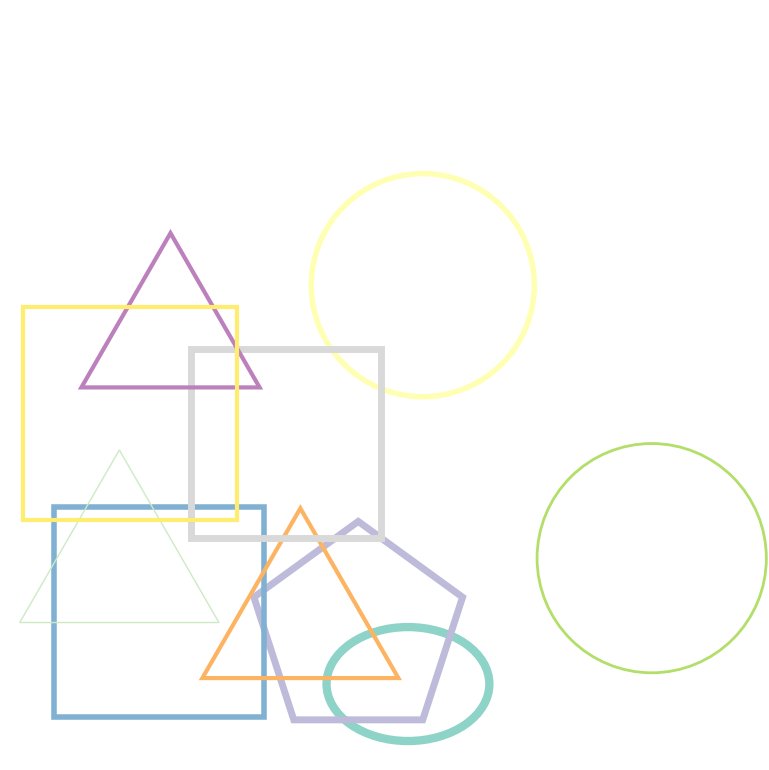[{"shape": "oval", "thickness": 3, "radius": 0.53, "center": [0.53, 0.112]}, {"shape": "circle", "thickness": 2, "radius": 0.72, "center": [0.549, 0.63]}, {"shape": "pentagon", "thickness": 2.5, "radius": 0.71, "center": [0.465, 0.18]}, {"shape": "square", "thickness": 2, "radius": 0.68, "center": [0.206, 0.206]}, {"shape": "triangle", "thickness": 1.5, "radius": 0.73, "center": [0.39, 0.193]}, {"shape": "circle", "thickness": 1, "radius": 0.74, "center": [0.846, 0.275]}, {"shape": "square", "thickness": 2.5, "radius": 0.62, "center": [0.371, 0.424]}, {"shape": "triangle", "thickness": 1.5, "radius": 0.67, "center": [0.221, 0.564]}, {"shape": "triangle", "thickness": 0.5, "radius": 0.75, "center": [0.155, 0.266]}, {"shape": "square", "thickness": 1.5, "radius": 0.69, "center": [0.169, 0.463]}]